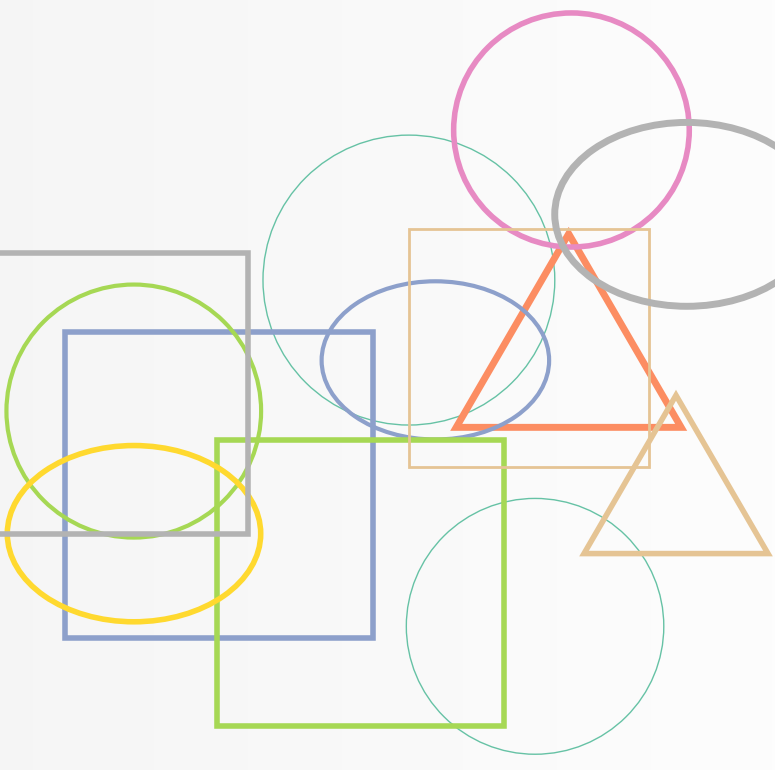[{"shape": "circle", "thickness": 0.5, "radius": 0.83, "center": [0.69, 0.187]}, {"shape": "circle", "thickness": 0.5, "radius": 0.94, "center": [0.528, 0.636]}, {"shape": "triangle", "thickness": 2.5, "radius": 0.84, "center": [0.734, 0.529]}, {"shape": "oval", "thickness": 1.5, "radius": 0.73, "center": [0.562, 0.532]}, {"shape": "square", "thickness": 2, "radius": 0.99, "center": [0.282, 0.37]}, {"shape": "circle", "thickness": 2, "radius": 0.76, "center": [0.737, 0.831]}, {"shape": "circle", "thickness": 1.5, "radius": 0.82, "center": [0.173, 0.466]}, {"shape": "square", "thickness": 2, "radius": 0.93, "center": [0.466, 0.243]}, {"shape": "oval", "thickness": 2, "radius": 0.82, "center": [0.173, 0.307]}, {"shape": "triangle", "thickness": 2, "radius": 0.69, "center": [0.872, 0.35]}, {"shape": "square", "thickness": 1, "radius": 0.77, "center": [0.683, 0.548]}, {"shape": "square", "thickness": 2, "radius": 0.91, "center": [0.138, 0.489]}, {"shape": "oval", "thickness": 2.5, "radius": 0.85, "center": [0.886, 0.722]}]